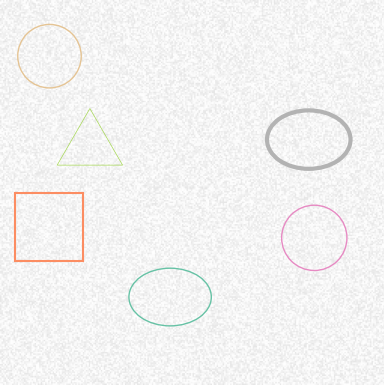[{"shape": "oval", "thickness": 1, "radius": 0.54, "center": [0.442, 0.228]}, {"shape": "square", "thickness": 1.5, "radius": 0.45, "center": [0.127, 0.41]}, {"shape": "circle", "thickness": 1, "radius": 0.42, "center": [0.816, 0.382]}, {"shape": "triangle", "thickness": 0.5, "radius": 0.49, "center": [0.233, 0.62]}, {"shape": "circle", "thickness": 1, "radius": 0.41, "center": [0.129, 0.854]}, {"shape": "oval", "thickness": 3, "radius": 0.54, "center": [0.802, 0.637]}]